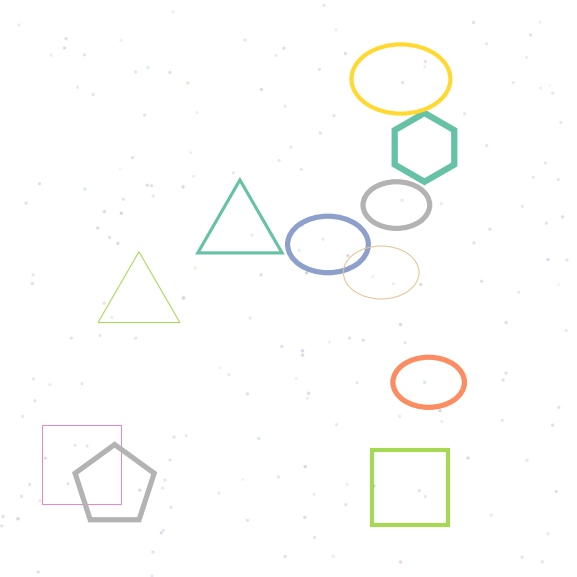[{"shape": "triangle", "thickness": 1.5, "radius": 0.42, "center": [0.415, 0.603]}, {"shape": "hexagon", "thickness": 3, "radius": 0.3, "center": [0.735, 0.744]}, {"shape": "oval", "thickness": 2.5, "radius": 0.31, "center": [0.742, 0.337]}, {"shape": "oval", "thickness": 2.5, "radius": 0.35, "center": [0.568, 0.576]}, {"shape": "square", "thickness": 0.5, "radius": 0.34, "center": [0.141, 0.194]}, {"shape": "triangle", "thickness": 0.5, "radius": 0.41, "center": [0.241, 0.482]}, {"shape": "square", "thickness": 2, "radius": 0.33, "center": [0.71, 0.155]}, {"shape": "oval", "thickness": 2, "radius": 0.43, "center": [0.694, 0.862]}, {"shape": "oval", "thickness": 0.5, "radius": 0.33, "center": [0.66, 0.527]}, {"shape": "pentagon", "thickness": 2.5, "radius": 0.36, "center": [0.199, 0.157]}, {"shape": "oval", "thickness": 2.5, "radius": 0.29, "center": [0.686, 0.644]}]